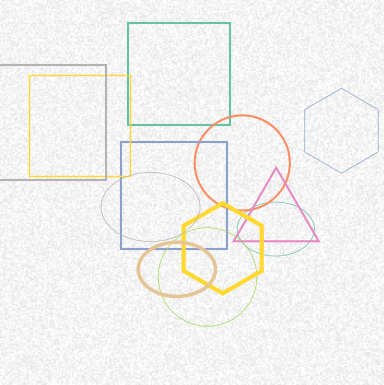[{"shape": "square", "thickness": 1.5, "radius": 0.66, "center": [0.464, 0.807]}, {"shape": "oval", "thickness": 0.5, "radius": 0.5, "center": [0.716, 0.405]}, {"shape": "circle", "thickness": 1.5, "radius": 0.62, "center": [0.629, 0.577]}, {"shape": "square", "thickness": 1.5, "radius": 0.69, "center": [0.452, 0.493]}, {"shape": "hexagon", "thickness": 0.5, "radius": 0.55, "center": [0.887, 0.66]}, {"shape": "triangle", "thickness": 1.5, "radius": 0.64, "center": [0.717, 0.437]}, {"shape": "circle", "thickness": 0.5, "radius": 0.64, "center": [0.539, 0.281]}, {"shape": "square", "thickness": 1, "radius": 0.66, "center": [0.207, 0.675]}, {"shape": "hexagon", "thickness": 3, "radius": 0.59, "center": [0.578, 0.355]}, {"shape": "oval", "thickness": 2.5, "radius": 0.5, "center": [0.459, 0.3]}, {"shape": "square", "thickness": 1.5, "radius": 0.75, "center": [0.126, 0.682]}, {"shape": "oval", "thickness": 0.5, "radius": 0.64, "center": [0.391, 0.462]}]